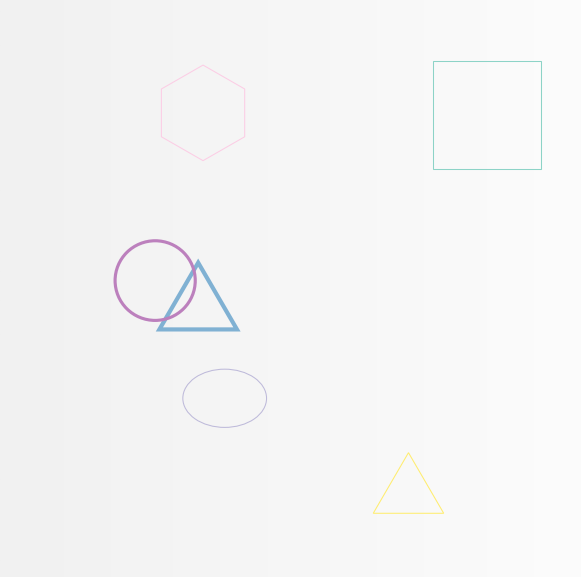[{"shape": "square", "thickness": 0.5, "radius": 0.46, "center": [0.838, 0.8]}, {"shape": "oval", "thickness": 0.5, "radius": 0.36, "center": [0.387, 0.309]}, {"shape": "triangle", "thickness": 2, "radius": 0.39, "center": [0.341, 0.467]}, {"shape": "hexagon", "thickness": 0.5, "radius": 0.41, "center": [0.349, 0.804]}, {"shape": "circle", "thickness": 1.5, "radius": 0.34, "center": [0.267, 0.513]}, {"shape": "triangle", "thickness": 0.5, "radius": 0.35, "center": [0.703, 0.145]}]